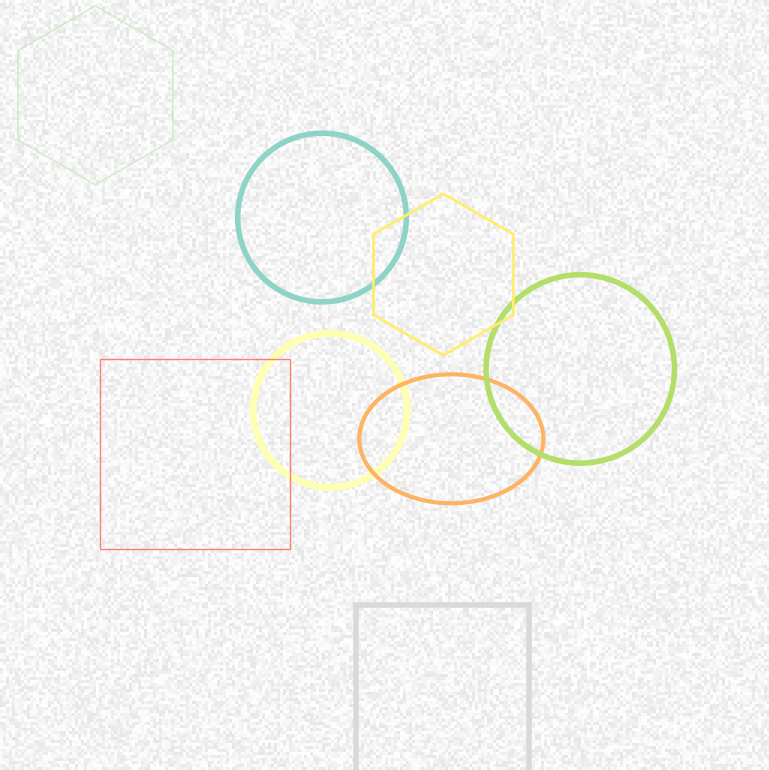[{"shape": "circle", "thickness": 2, "radius": 0.55, "center": [0.418, 0.717]}, {"shape": "circle", "thickness": 2.5, "radius": 0.5, "center": [0.429, 0.467]}, {"shape": "square", "thickness": 0.5, "radius": 0.62, "center": [0.254, 0.41]}, {"shape": "oval", "thickness": 1.5, "radius": 0.6, "center": [0.586, 0.43]}, {"shape": "circle", "thickness": 2, "radius": 0.61, "center": [0.754, 0.521]}, {"shape": "square", "thickness": 2, "radius": 0.56, "center": [0.575, 0.103]}, {"shape": "hexagon", "thickness": 0.5, "radius": 0.58, "center": [0.124, 0.876]}, {"shape": "hexagon", "thickness": 1, "radius": 0.52, "center": [0.576, 0.643]}]